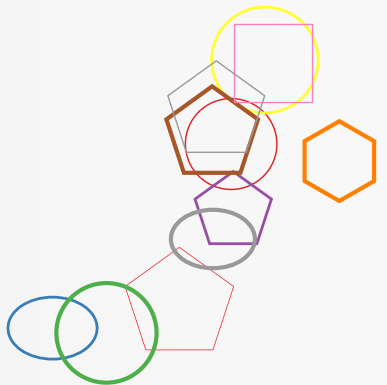[{"shape": "pentagon", "thickness": 0.5, "radius": 0.74, "center": [0.463, 0.21]}, {"shape": "circle", "thickness": 1, "radius": 0.59, "center": [0.597, 0.626]}, {"shape": "oval", "thickness": 2, "radius": 0.57, "center": [0.136, 0.148]}, {"shape": "circle", "thickness": 3, "radius": 0.65, "center": [0.275, 0.135]}, {"shape": "pentagon", "thickness": 2, "radius": 0.52, "center": [0.602, 0.451]}, {"shape": "hexagon", "thickness": 3, "radius": 0.52, "center": [0.876, 0.582]}, {"shape": "circle", "thickness": 2, "radius": 0.69, "center": [0.684, 0.844]}, {"shape": "pentagon", "thickness": 3, "radius": 0.62, "center": [0.548, 0.652]}, {"shape": "square", "thickness": 1, "radius": 0.51, "center": [0.705, 0.836]}, {"shape": "pentagon", "thickness": 1, "radius": 0.66, "center": [0.558, 0.711]}, {"shape": "oval", "thickness": 3, "radius": 0.54, "center": [0.549, 0.379]}]